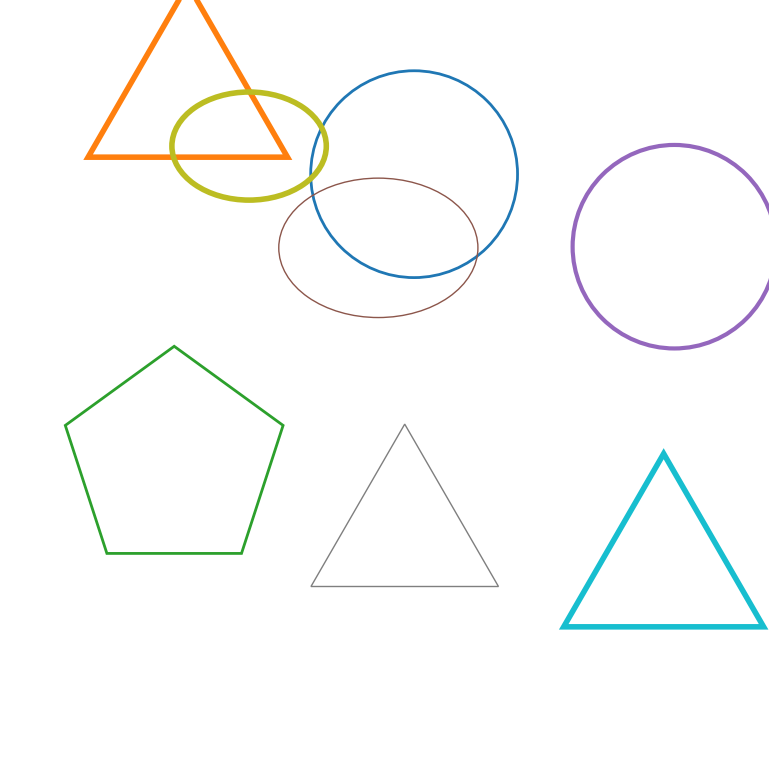[{"shape": "circle", "thickness": 1, "radius": 0.67, "center": [0.538, 0.774]}, {"shape": "triangle", "thickness": 2, "radius": 0.75, "center": [0.244, 0.871]}, {"shape": "pentagon", "thickness": 1, "radius": 0.74, "center": [0.226, 0.402]}, {"shape": "circle", "thickness": 1.5, "radius": 0.66, "center": [0.876, 0.68]}, {"shape": "oval", "thickness": 0.5, "radius": 0.65, "center": [0.491, 0.678]}, {"shape": "triangle", "thickness": 0.5, "radius": 0.7, "center": [0.526, 0.309]}, {"shape": "oval", "thickness": 2, "radius": 0.5, "center": [0.324, 0.81]}, {"shape": "triangle", "thickness": 2, "radius": 0.75, "center": [0.862, 0.261]}]